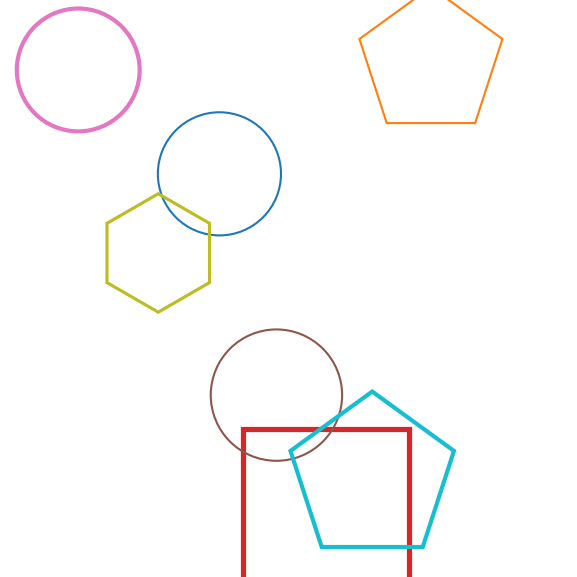[{"shape": "circle", "thickness": 1, "radius": 0.53, "center": [0.38, 0.698]}, {"shape": "pentagon", "thickness": 1, "radius": 0.65, "center": [0.746, 0.891]}, {"shape": "square", "thickness": 2.5, "radius": 0.72, "center": [0.564, 0.112]}, {"shape": "circle", "thickness": 1, "radius": 0.57, "center": [0.479, 0.315]}, {"shape": "circle", "thickness": 2, "radius": 0.53, "center": [0.135, 0.878]}, {"shape": "hexagon", "thickness": 1.5, "radius": 0.51, "center": [0.274, 0.561]}, {"shape": "pentagon", "thickness": 2, "radius": 0.74, "center": [0.645, 0.172]}]